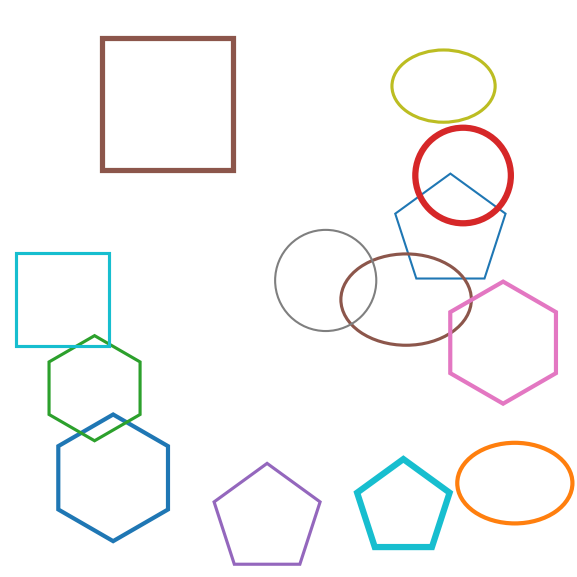[{"shape": "hexagon", "thickness": 2, "radius": 0.55, "center": [0.196, 0.172]}, {"shape": "pentagon", "thickness": 1, "radius": 0.5, "center": [0.78, 0.598]}, {"shape": "oval", "thickness": 2, "radius": 0.5, "center": [0.892, 0.163]}, {"shape": "hexagon", "thickness": 1.5, "radius": 0.46, "center": [0.164, 0.327]}, {"shape": "circle", "thickness": 3, "radius": 0.41, "center": [0.802, 0.695]}, {"shape": "pentagon", "thickness": 1.5, "radius": 0.48, "center": [0.462, 0.1]}, {"shape": "square", "thickness": 2.5, "radius": 0.57, "center": [0.29, 0.819]}, {"shape": "oval", "thickness": 1.5, "radius": 0.56, "center": [0.703, 0.48]}, {"shape": "hexagon", "thickness": 2, "radius": 0.53, "center": [0.871, 0.406]}, {"shape": "circle", "thickness": 1, "radius": 0.44, "center": [0.564, 0.513]}, {"shape": "oval", "thickness": 1.5, "radius": 0.45, "center": [0.768, 0.85]}, {"shape": "square", "thickness": 1.5, "radius": 0.4, "center": [0.108, 0.481]}, {"shape": "pentagon", "thickness": 3, "radius": 0.42, "center": [0.698, 0.12]}]